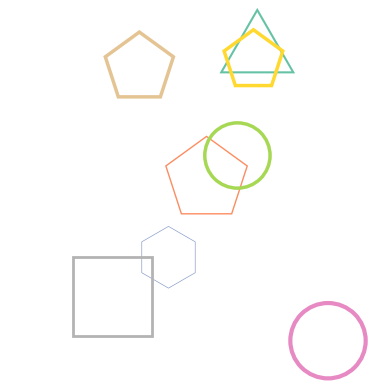[{"shape": "triangle", "thickness": 1.5, "radius": 0.54, "center": [0.668, 0.866]}, {"shape": "pentagon", "thickness": 1, "radius": 0.56, "center": [0.536, 0.535]}, {"shape": "hexagon", "thickness": 0.5, "radius": 0.4, "center": [0.438, 0.332]}, {"shape": "circle", "thickness": 3, "radius": 0.49, "center": [0.852, 0.115]}, {"shape": "circle", "thickness": 2.5, "radius": 0.42, "center": [0.617, 0.596]}, {"shape": "pentagon", "thickness": 2.5, "radius": 0.4, "center": [0.658, 0.843]}, {"shape": "pentagon", "thickness": 2.5, "radius": 0.47, "center": [0.362, 0.824]}, {"shape": "square", "thickness": 2, "radius": 0.51, "center": [0.292, 0.231]}]